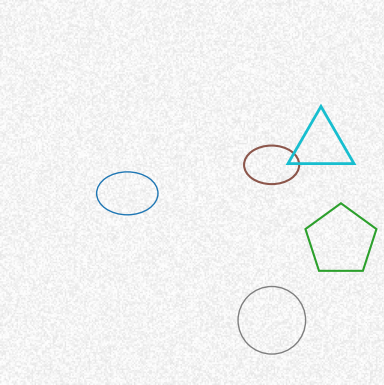[{"shape": "oval", "thickness": 1, "radius": 0.4, "center": [0.331, 0.498]}, {"shape": "pentagon", "thickness": 1.5, "radius": 0.48, "center": [0.886, 0.375]}, {"shape": "oval", "thickness": 1.5, "radius": 0.36, "center": [0.706, 0.572]}, {"shape": "circle", "thickness": 1, "radius": 0.44, "center": [0.706, 0.168]}, {"shape": "triangle", "thickness": 2, "radius": 0.5, "center": [0.834, 0.624]}]